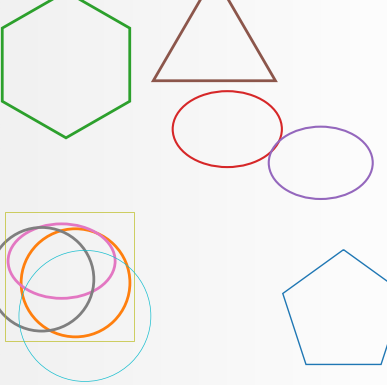[{"shape": "pentagon", "thickness": 1, "radius": 0.82, "center": [0.886, 0.187]}, {"shape": "circle", "thickness": 2, "radius": 0.7, "center": [0.195, 0.265]}, {"shape": "hexagon", "thickness": 2, "radius": 0.95, "center": [0.17, 0.832]}, {"shape": "oval", "thickness": 1.5, "radius": 0.7, "center": [0.587, 0.665]}, {"shape": "oval", "thickness": 1.5, "radius": 0.67, "center": [0.828, 0.577]}, {"shape": "triangle", "thickness": 2, "radius": 0.91, "center": [0.553, 0.881]}, {"shape": "oval", "thickness": 2, "radius": 0.69, "center": [0.159, 0.322]}, {"shape": "circle", "thickness": 2, "radius": 0.67, "center": [0.108, 0.275]}, {"shape": "square", "thickness": 0.5, "radius": 0.83, "center": [0.18, 0.282]}, {"shape": "circle", "thickness": 0.5, "radius": 0.85, "center": [0.219, 0.179]}]